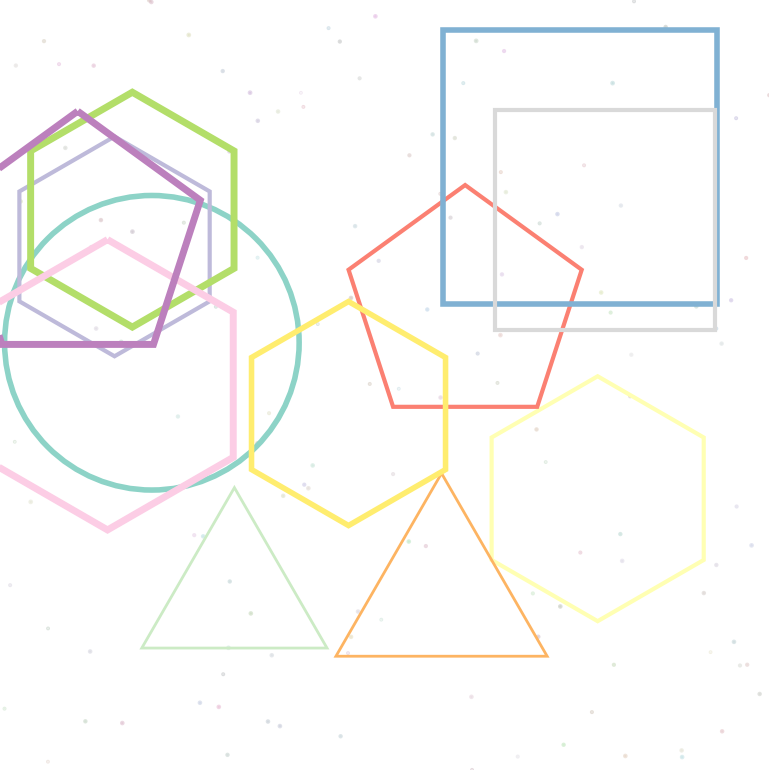[{"shape": "circle", "thickness": 2, "radius": 0.96, "center": [0.197, 0.555]}, {"shape": "hexagon", "thickness": 1.5, "radius": 0.8, "center": [0.776, 0.352]}, {"shape": "hexagon", "thickness": 1.5, "radius": 0.71, "center": [0.149, 0.68]}, {"shape": "pentagon", "thickness": 1.5, "radius": 0.8, "center": [0.604, 0.6]}, {"shape": "square", "thickness": 2, "radius": 0.89, "center": [0.754, 0.784]}, {"shape": "triangle", "thickness": 1, "radius": 0.79, "center": [0.573, 0.227]}, {"shape": "hexagon", "thickness": 2.5, "radius": 0.76, "center": [0.172, 0.728]}, {"shape": "hexagon", "thickness": 2.5, "radius": 0.94, "center": [0.14, 0.5]}, {"shape": "square", "thickness": 1.5, "radius": 0.72, "center": [0.786, 0.715]}, {"shape": "pentagon", "thickness": 2.5, "radius": 0.84, "center": [0.101, 0.688]}, {"shape": "triangle", "thickness": 1, "radius": 0.69, "center": [0.304, 0.228]}, {"shape": "hexagon", "thickness": 2, "radius": 0.73, "center": [0.453, 0.463]}]